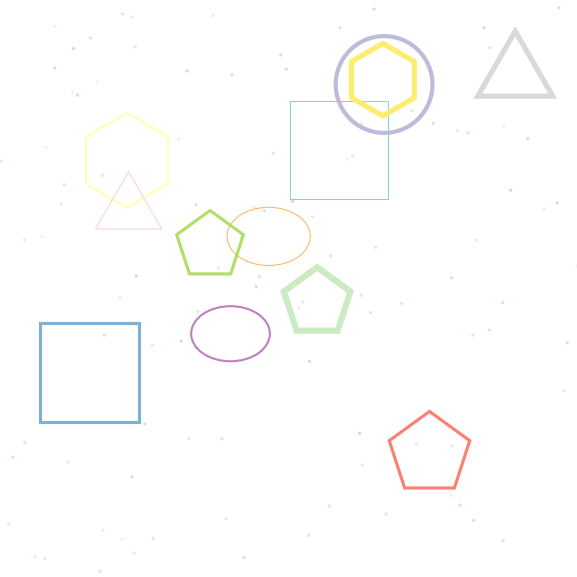[{"shape": "square", "thickness": 0.5, "radius": 0.43, "center": [0.587, 0.739]}, {"shape": "hexagon", "thickness": 1, "radius": 0.41, "center": [0.22, 0.722]}, {"shape": "circle", "thickness": 2, "radius": 0.42, "center": [0.665, 0.853]}, {"shape": "pentagon", "thickness": 1.5, "radius": 0.37, "center": [0.744, 0.213]}, {"shape": "square", "thickness": 1.5, "radius": 0.43, "center": [0.155, 0.354]}, {"shape": "oval", "thickness": 0.5, "radius": 0.36, "center": [0.465, 0.59]}, {"shape": "pentagon", "thickness": 1.5, "radius": 0.3, "center": [0.364, 0.574]}, {"shape": "triangle", "thickness": 0.5, "radius": 0.33, "center": [0.223, 0.636]}, {"shape": "triangle", "thickness": 2.5, "radius": 0.37, "center": [0.892, 0.87]}, {"shape": "oval", "thickness": 1, "radius": 0.34, "center": [0.399, 0.421]}, {"shape": "pentagon", "thickness": 3, "radius": 0.3, "center": [0.549, 0.476]}, {"shape": "hexagon", "thickness": 2.5, "radius": 0.31, "center": [0.663, 0.861]}]